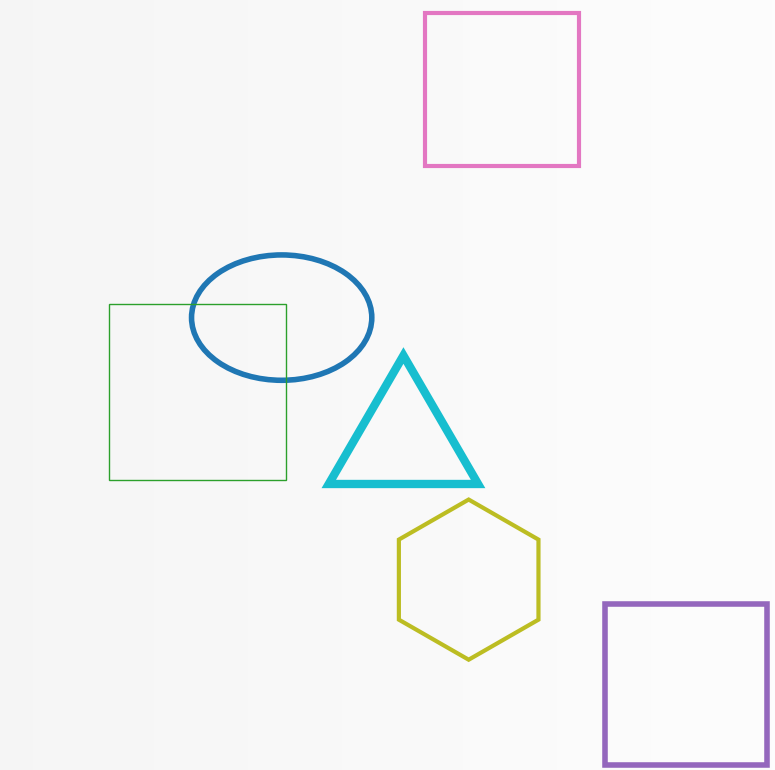[{"shape": "oval", "thickness": 2, "radius": 0.58, "center": [0.363, 0.588]}, {"shape": "square", "thickness": 0.5, "radius": 0.57, "center": [0.255, 0.491]}, {"shape": "square", "thickness": 2, "radius": 0.52, "center": [0.885, 0.111]}, {"shape": "square", "thickness": 1.5, "radius": 0.5, "center": [0.648, 0.884]}, {"shape": "hexagon", "thickness": 1.5, "radius": 0.52, "center": [0.605, 0.247]}, {"shape": "triangle", "thickness": 3, "radius": 0.56, "center": [0.521, 0.427]}]